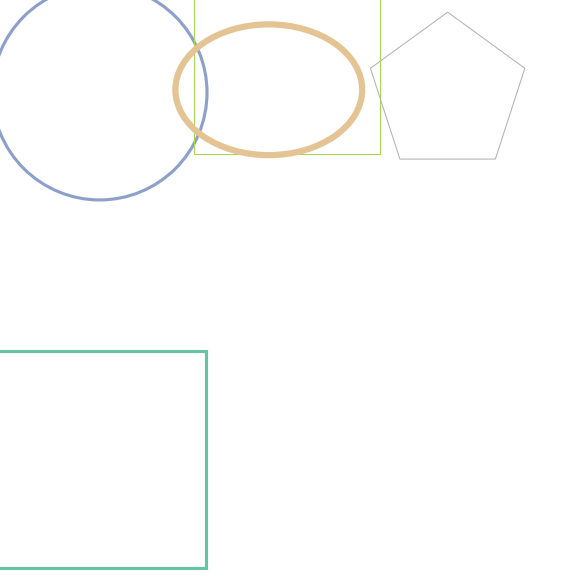[{"shape": "square", "thickness": 1.5, "radius": 0.94, "center": [0.169, 0.204]}, {"shape": "circle", "thickness": 1.5, "radius": 0.93, "center": [0.173, 0.839]}, {"shape": "square", "thickness": 0.5, "radius": 0.81, "center": [0.498, 0.894]}, {"shape": "oval", "thickness": 3, "radius": 0.81, "center": [0.465, 0.844]}, {"shape": "pentagon", "thickness": 0.5, "radius": 0.7, "center": [0.775, 0.837]}]